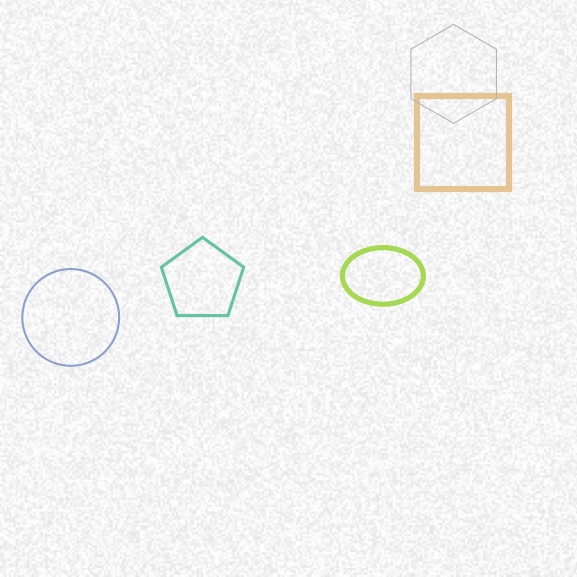[{"shape": "pentagon", "thickness": 1.5, "radius": 0.37, "center": [0.351, 0.513]}, {"shape": "circle", "thickness": 1, "radius": 0.42, "center": [0.122, 0.449]}, {"shape": "oval", "thickness": 2.5, "radius": 0.35, "center": [0.663, 0.521]}, {"shape": "square", "thickness": 3, "radius": 0.4, "center": [0.802, 0.752]}, {"shape": "hexagon", "thickness": 0.5, "radius": 0.43, "center": [0.786, 0.871]}]